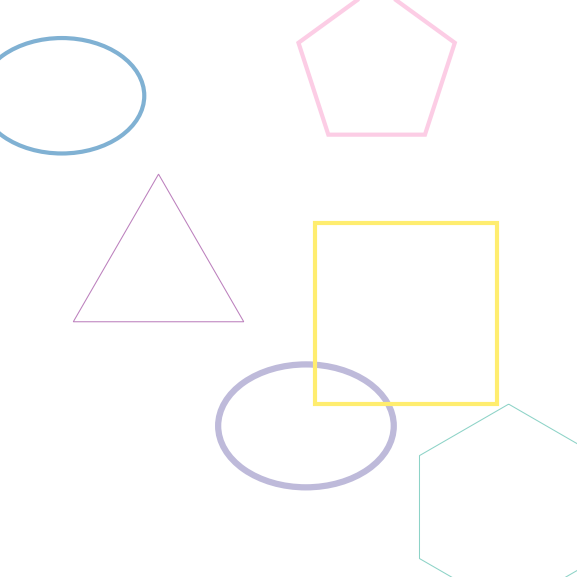[{"shape": "hexagon", "thickness": 0.5, "radius": 0.89, "center": [0.881, 0.121]}, {"shape": "oval", "thickness": 3, "radius": 0.76, "center": [0.53, 0.262]}, {"shape": "oval", "thickness": 2, "radius": 0.71, "center": [0.107, 0.833]}, {"shape": "pentagon", "thickness": 2, "radius": 0.71, "center": [0.652, 0.881]}, {"shape": "triangle", "thickness": 0.5, "radius": 0.85, "center": [0.275, 0.527]}, {"shape": "square", "thickness": 2, "radius": 0.79, "center": [0.703, 0.456]}]